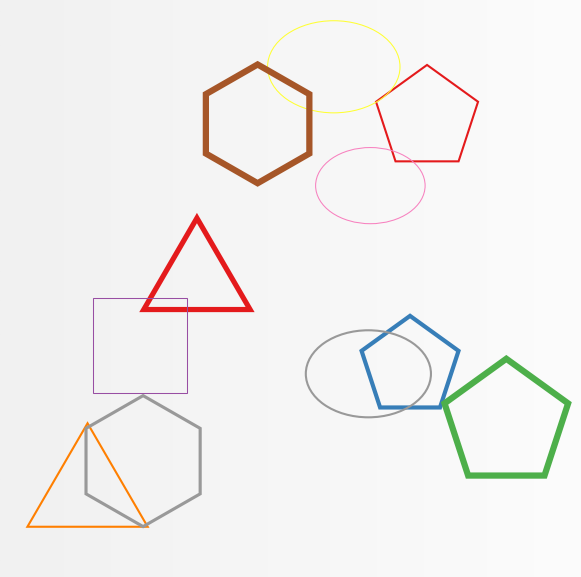[{"shape": "pentagon", "thickness": 1, "radius": 0.46, "center": [0.735, 0.794]}, {"shape": "triangle", "thickness": 2.5, "radius": 0.53, "center": [0.339, 0.516]}, {"shape": "pentagon", "thickness": 2, "radius": 0.44, "center": [0.705, 0.364]}, {"shape": "pentagon", "thickness": 3, "radius": 0.56, "center": [0.871, 0.266]}, {"shape": "square", "thickness": 0.5, "radius": 0.41, "center": [0.241, 0.401]}, {"shape": "triangle", "thickness": 1, "radius": 0.6, "center": [0.151, 0.147]}, {"shape": "oval", "thickness": 0.5, "radius": 0.57, "center": [0.574, 0.883]}, {"shape": "hexagon", "thickness": 3, "radius": 0.51, "center": [0.443, 0.785]}, {"shape": "oval", "thickness": 0.5, "radius": 0.47, "center": [0.637, 0.678]}, {"shape": "hexagon", "thickness": 1.5, "radius": 0.57, "center": [0.246, 0.201]}, {"shape": "oval", "thickness": 1, "radius": 0.54, "center": [0.634, 0.352]}]